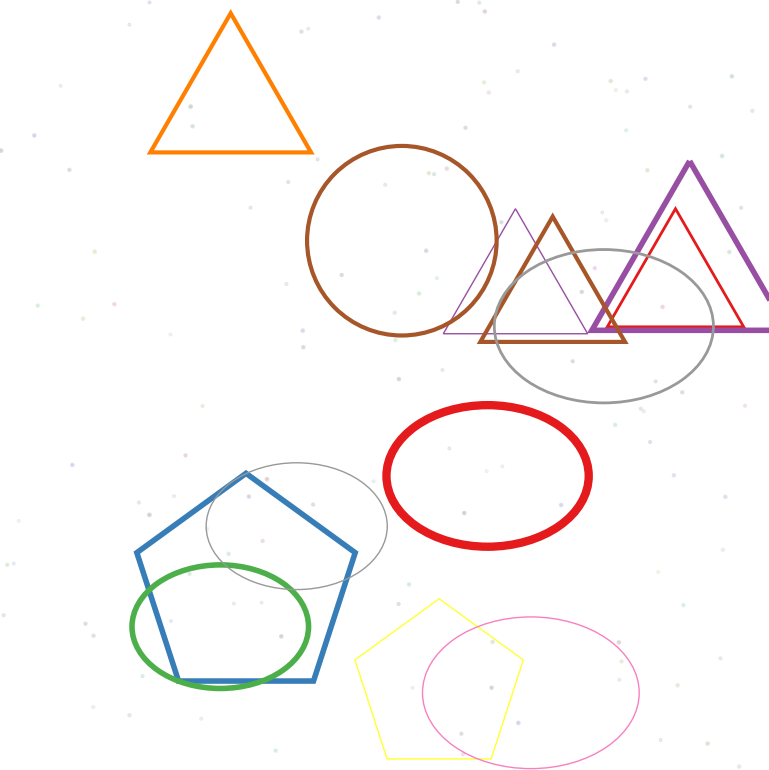[{"shape": "oval", "thickness": 3, "radius": 0.66, "center": [0.633, 0.382]}, {"shape": "triangle", "thickness": 1, "radius": 0.51, "center": [0.877, 0.627]}, {"shape": "pentagon", "thickness": 2, "radius": 0.75, "center": [0.32, 0.236]}, {"shape": "oval", "thickness": 2, "radius": 0.57, "center": [0.286, 0.186]}, {"shape": "triangle", "thickness": 0.5, "radius": 0.54, "center": [0.669, 0.621]}, {"shape": "triangle", "thickness": 2, "radius": 0.73, "center": [0.896, 0.644]}, {"shape": "triangle", "thickness": 1.5, "radius": 0.6, "center": [0.3, 0.862]}, {"shape": "pentagon", "thickness": 0.5, "radius": 0.57, "center": [0.57, 0.107]}, {"shape": "triangle", "thickness": 1.5, "radius": 0.54, "center": [0.718, 0.61]}, {"shape": "circle", "thickness": 1.5, "radius": 0.62, "center": [0.522, 0.687]}, {"shape": "oval", "thickness": 0.5, "radius": 0.7, "center": [0.689, 0.1]}, {"shape": "oval", "thickness": 1, "radius": 0.71, "center": [0.784, 0.576]}, {"shape": "oval", "thickness": 0.5, "radius": 0.59, "center": [0.385, 0.317]}]